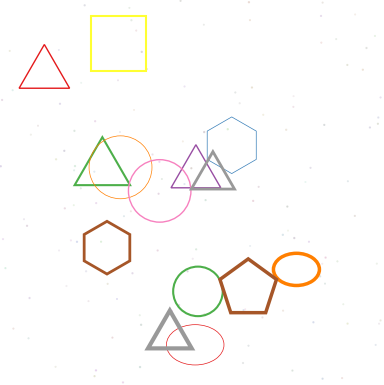[{"shape": "triangle", "thickness": 1, "radius": 0.38, "center": [0.115, 0.809]}, {"shape": "oval", "thickness": 0.5, "radius": 0.37, "center": [0.507, 0.104]}, {"shape": "hexagon", "thickness": 0.5, "radius": 0.37, "center": [0.602, 0.623]}, {"shape": "triangle", "thickness": 1.5, "radius": 0.42, "center": [0.266, 0.561]}, {"shape": "circle", "thickness": 1.5, "radius": 0.32, "center": [0.514, 0.243]}, {"shape": "triangle", "thickness": 1, "radius": 0.37, "center": [0.509, 0.55]}, {"shape": "oval", "thickness": 2.5, "radius": 0.3, "center": [0.77, 0.3]}, {"shape": "circle", "thickness": 0.5, "radius": 0.41, "center": [0.313, 0.565]}, {"shape": "square", "thickness": 1.5, "radius": 0.36, "center": [0.307, 0.888]}, {"shape": "hexagon", "thickness": 2, "radius": 0.34, "center": [0.278, 0.357]}, {"shape": "pentagon", "thickness": 2.5, "radius": 0.39, "center": [0.645, 0.25]}, {"shape": "circle", "thickness": 1, "radius": 0.41, "center": [0.415, 0.504]}, {"shape": "triangle", "thickness": 2, "radius": 0.32, "center": [0.553, 0.541]}, {"shape": "triangle", "thickness": 3, "radius": 0.33, "center": [0.441, 0.128]}]